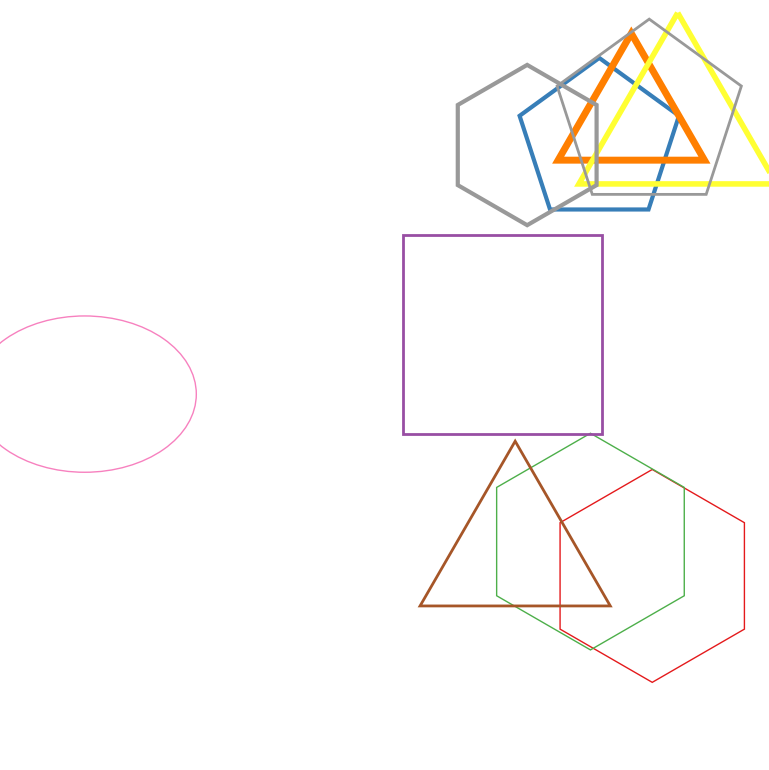[{"shape": "hexagon", "thickness": 0.5, "radius": 0.69, "center": [0.847, 0.252]}, {"shape": "pentagon", "thickness": 1.5, "radius": 0.54, "center": [0.778, 0.816]}, {"shape": "hexagon", "thickness": 0.5, "radius": 0.7, "center": [0.767, 0.297]}, {"shape": "square", "thickness": 1, "radius": 0.64, "center": [0.653, 0.566]}, {"shape": "triangle", "thickness": 2.5, "radius": 0.55, "center": [0.82, 0.847]}, {"shape": "triangle", "thickness": 2, "radius": 0.74, "center": [0.88, 0.835]}, {"shape": "triangle", "thickness": 1, "radius": 0.71, "center": [0.669, 0.284]}, {"shape": "oval", "thickness": 0.5, "radius": 0.72, "center": [0.11, 0.488]}, {"shape": "hexagon", "thickness": 1.5, "radius": 0.52, "center": [0.685, 0.812]}, {"shape": "pentagon", "thickness": 1, "radius": 0.63, "center": [0.843, 0.849]}]